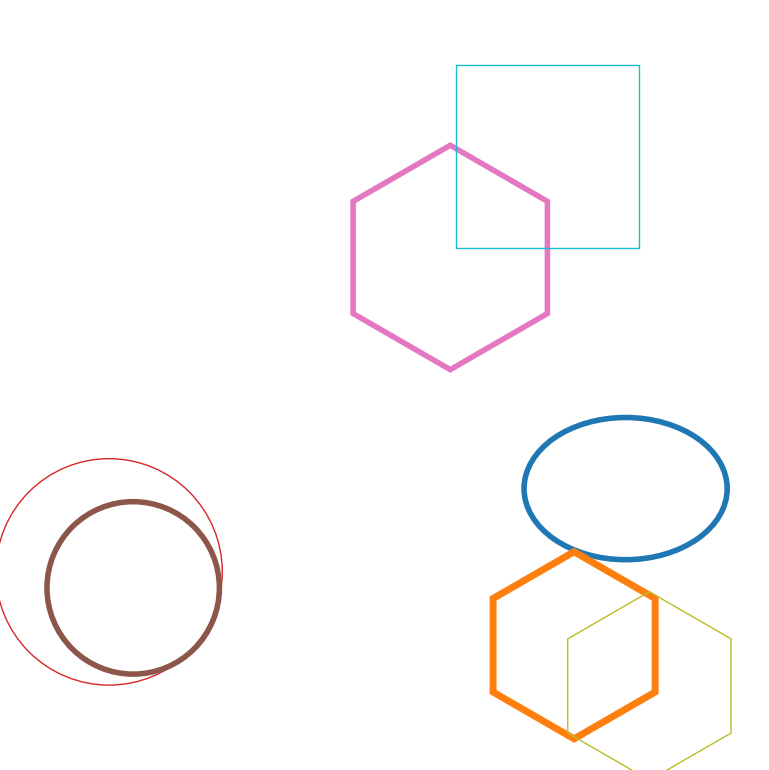[{"shape": "oval", "thickness": 2, "radius": 0.66, "center": [0.812, 0.365]}, {"shape": "hexagon", "thickness": 2.5, "radius": 0.61, "center": [0.746, 0.162]}, {"shape": "circle", "thickness": 0.5, "radius": 0.74, "center": [0.142, 0.257]}, {"shape": "circle", "thickness": 2, "radius": 0.56, "center": [0.173, 0.237]}, {"shape": "hexagon", "thickness": 2, "radius": 0.73, "center": [0.585, 0.666]}, {"shape": "hexagon", "thickness": 0.5, "radius": 0.61, "center": [0.843, 0.109]}, {"shape": "square", "thickness": 0.5, "radius": 0.59, "center": [0.711, 0.797]}]